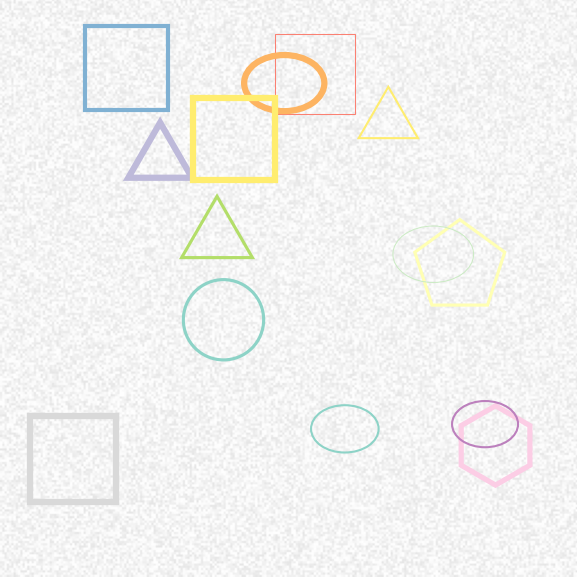[{"shape": "circle", "thickness": 1.5, "radius": 0.35, "center": [0.387, 0.445]}, {"shape": "oval", "thickness": 1, "radius": 0.29, "center": [0.597, 0.257]}, {"shape": "pentagon", "thickness": 1.5, "radius": 0.41, "center": [0.796, 0.537]}, {"shape": "triangle", "thickness": 3, "radius": 0.32, "center": [0.277, 0.723]}, {"shape": "square", "thickness": 0.5, "radius": 0.35, "center": [0.545, 0.872]}, {"shape": "square", "thickness": 2, "radius": 0.36, "center": [0.219, 0.881]}, {"shape": "oval", "thickness": 3, "radius": 0.35, "center": [0.492, 0.855]}, {"shape": "triangle", "thickness": 1.5, "radius": 0.35, "center": [0.376, 0.588]}, {"shape": "hexagon", "thickness": 2.5, "radius": 0.34, "center": [0.858, 0.228]}, {"shape": "square", "thickness": 3, "radius": 0.37, "center": [0.126, 0.204]}, {"shape": "oval", "thickness": 1, "radius": 0.29, "center": [0.84, 0.265]}, {"shape": "oval", "thickness": 0.5, "radius": 0.35, "center": [0.75, 0.559]}, {"shape": "square", "thickness": 3, "radius": 0.35, "center": [0.405, 0.759]}, {"shape": "triangle", "thickness": 1, "radius": 0.3, "center": [0.672, 0.79]}]